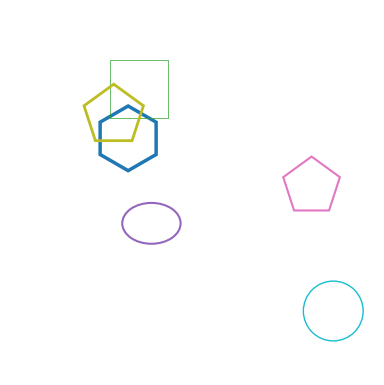[{"shape": "hexagon", "thickness": 2.5, "radius": 0.42, "center": [0.333, 0.641]}, {"shape": "square", "thickness": 0.5, "radius": 0.38, "center": [0.361, 0.769]}, {"shape": "oval", "thickness": 1.5, "radius": 0.38, "center": [0.393, 0.42]}, {"shape": "pentagon", "thickness": 1.5, "radius": 0.39, "center": [0.809, 0.516]}, {"shape": "pentagon", "thickness": 2, "radius": 0.41, "center": [0.295, 0.7]}, {"shape": "circle", "thickness": 1, "radius": 0.39, "center": [0.866, 0.192]}]